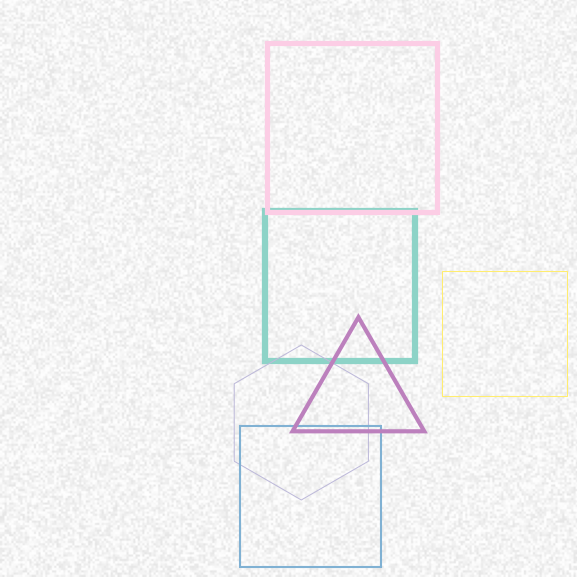[{"shape": "square", "thickness": 3, "radius": 0.65, "center": [0.589, 0.503]}, {"shape": "hexagon", "thickness": 0.5, "radius": 0.67, "center": [0.522, 0.268]}, {"shape": "square", "thickness": 1, "radius": 0.61, "center": [0.538, 0.139]}, {"shape": "square", "thickness": 2.5, "radius": 0.74, "center": [0.609, 0.778]}, {"shape": "triangle", "thickness": 2, "radius": 0.66, "center": [0.621, 0.318]}, {"shape": "square", "thickness": 0.5, "radius": 0.54, "center": [0.874, 0.422]}]